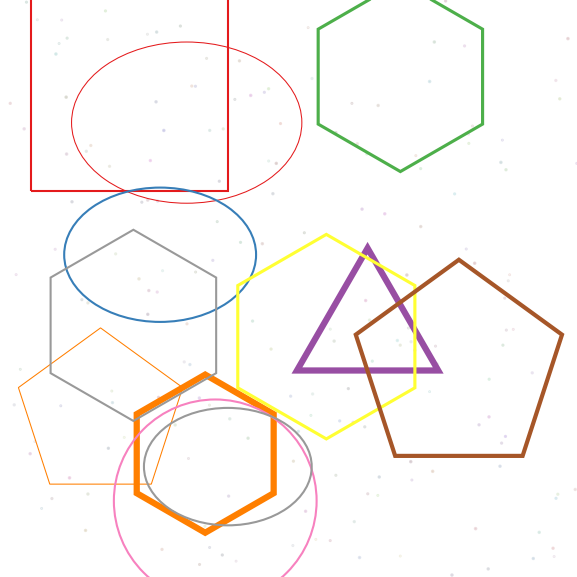[{"shape": "oval", "thickness": 0.5, "radius": 1.0, "center": [0.323, 0.787]}, {"shape": "square", "thickness": 1, "radius": 0.85, "center": [0.224, 0.839]}, {"shape": "oval", "thickness": 1, "radius": 0.83, "center": [0.277, 0.558]}, {"shape": "hexagon", "thickness": 1.5, "radius": 0.82, "center": [0.693, 0.866]}, {"shape": "triangle", "thickness": 3, "radius": 0.71, "center": [0.637, 0.428]}, {"shape": "hexagon", "thickness": 3, "radius": 0.68, "center": [0.355, 0.214]}, {"shape": "pentagon", "thickness": 0.5, "radius": 0.75, "center": [0.174, 0.282]}, {"shape": "hexagon", "thickness": 1.5, "radius": 0.89, "center": [0.565, 0.416]}, {"shape": "pentagon", "thickness": 2, "radius": 0.94, "center": [0.795, 0.362]}, {"shape": "circle", "thickness": 1, "radius": 0.88, "center": [0.373, 0.132]}, {"shape": "oval", "thickness": 1, "radius": 0.73, "center": [0.395, 0.191]}, {"shape": "hexagon", "thickness": 1, "radius": 0.83, "center": [0.231, 0.436]}]